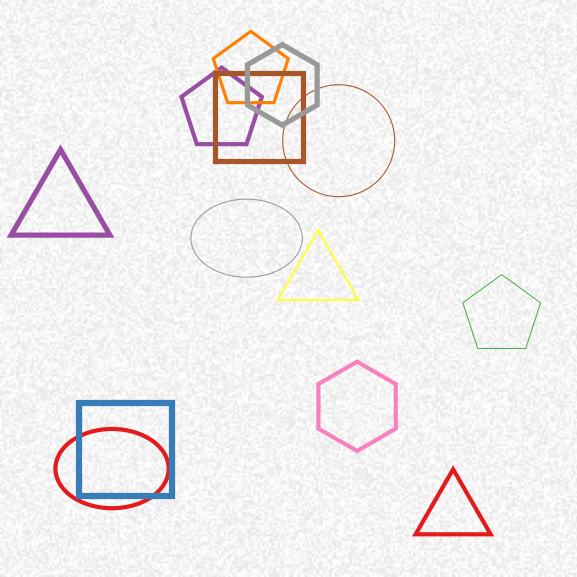[{"shape": "triangle", "thickness": 2, "radius": 0.38, "center": [0.785, 0.111]}, {"shape": "oval", "thickness": 2, "radius": 0.49, "center": [0.194, 0.188]}, {"shape": "square", "thickness": 3, "radius": 0.4, "center": [0.218, 0.22]}, {"shape": "pentagon", "thickness": 0.5, "radius": 0.35, "center": [0.869, 0.453]}, {"shape": "pentagon", "thickness": 2, "radius": 0.37, "center": [0.384, 0.809]}, {"shape": "triangle", "thickness": 2.5, "radius": 0.49, "center": [0.105, 0.641]}, {"shape": "pentagon", "thickness": 1.5, "radius": 0.34, "center": [0.434, 0.877]}, {"shape": "triangle", "thickness": 1, "radius": 0.4, "center": [0.551, 0.52]}, {"shape": "circle", "thickness": 0.5, "radius": 0.48, "center": [0.587, 0.755]}, {"shape": "square", "thickness": 2.5, "radius": 0.38, "center": [0.449, 0.797]}, {"shape": "hexagon", "thickness": 2, "radius": 0.39, "center": [0.618, 0.296]}, {"shape": "hexagon", "thickness": 2.5, "radius": 0.35, "center": [0.489, 0.852]}, {"shape": "oval", "thickness": 0.5, "radius": 0.48, "center": [0.427, 0.587]}]